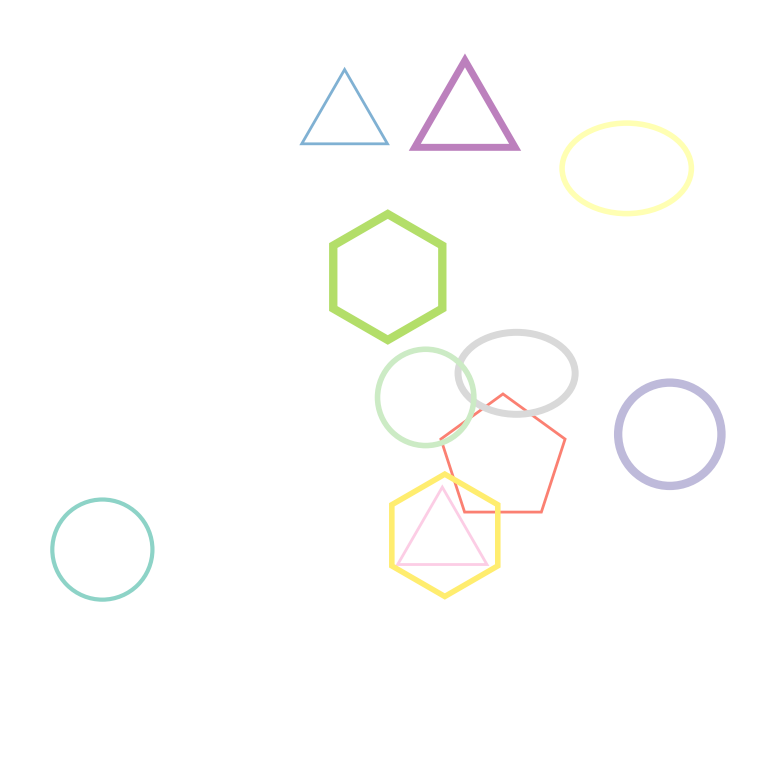[{"shape": "circle", "thickness": 1.5, "radius": 0.33, "center": [0.133, 0.286]}, {"shape": "oval", "thickness": 2, "radius": 0.42, "center": [0.814, 0.781]}, {"shape": "circle", "thickness": 3, "radius": 0.34, "center": [0.87, 0.436]}, {"shape": "pentagon", "thickness": 1, "radius": 0.42, "center": [0.653, 0.404]}, {"shape": "triangle", "thickness": 1, "radius": 0.32, "center": [0.448, 0.845]}, {"shape": "hexagon", "thickness": 3, "radius": 0.41, "center": [0.504, 0.64]}, {"shape": "triangle", "thickness": 1, "radius": 0.33, "center": [0.574, 0.3]}, {"shape": "oval", "thickness": 2.5, "radius": 0.38, "center": [0.671, 0.515]}, {"shape": "triangle", "thickness": 2.5, "radius": 0.38, "center": [0.604, 0.846]}, {"shape": "circle", "thickness": 2, "radius": 0.31, "center": [0.553, 0.484]}, {"shape": "hexagon", "thickness": 2, "radius": 0.4, "center": [0.578, 0.305]}]